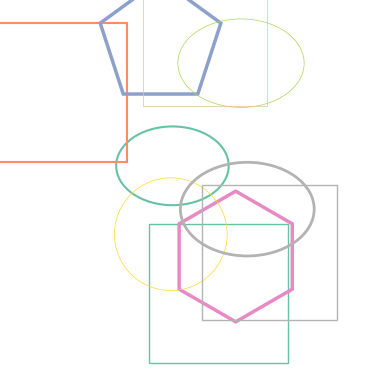[{"shape": "square", "thickness": 1, "radius": 0.91, "center": [0.567, 0.237]}, {"shape": "oval", "thickness": 1.5, "radius": 0.73, "center": [0.448, 0.569]}, {"shape": "square", "thickness": 1.5, "radius": 0.9, "center": [0.15, 0.759]}, {"shape": "pentagon", "thickness": 2.5, "radius": 0.82, "center": [0.417, 0.889]}, {"shape": "hexagon", "thickness": 2.5, "radius": 0.85, "center": [0.612, 0.334]}, {"shape": "oval", "thickness": 0.5, "radius": 0.82, "center": [0.626, 0.836]}, {"shape": "circle", "thickness": 0.5, "radius": 0.73, "center": [0.444, 0.392]}, {"shape": "square", "thickness": 0.5, "radius": 0.81, "center": [0.533, 0.886]}, {"shape": "oval", "thickness": 2, "radius": 0.87, "center": [0.642, 0.457]}, {"shape": "square", "thickness": 1, "radius": 0.88, "center": [0.699, 0.343]}]